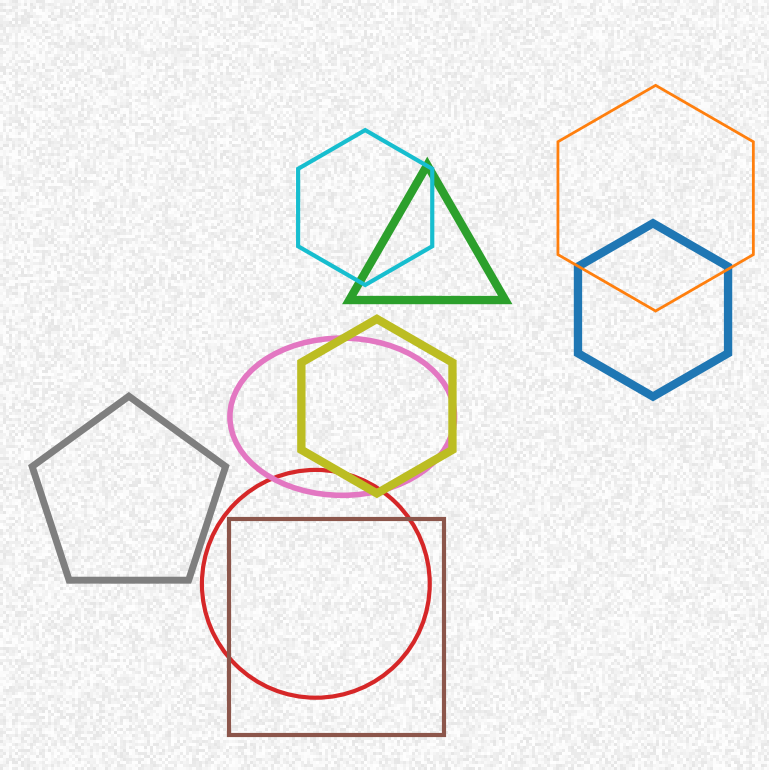[{"shape": "hexagon", "thickness": 3, "radius": 0.56, "center": [0.848, 0.597]}, {"shape": "hexagon", "thickness": 1, "radius": 0.73, "center": [0.851, 0.743]}, {"shape": "triangle", "thickness": 3, "radius": 0.58, "center": [0.555, 0.669]}, {"shape": "circle", "thickness": 1.5, "radius": 0.74, "center": [0.41, 0.242]}, {"shape": "square", "thickness": 1.5, "radius": 0.7, "center": [0.437, 0.185]}, {"shape": "oval", "thickness": 2, "radius": 0.73, "center": [0.444, 0.459]}, {"shape": "pentagon", "thickness": 2.5, "radius": 0.66, "center": [0.167, 0.353]}, {"shape": "hexagon", "thickness": 3, "radius": 0.57, "center": [0.489, 0.473]}, {"shape": "hexagon", "thickness": 1.5, "radius": 0.5, "center": [0.474, 0.73]}]